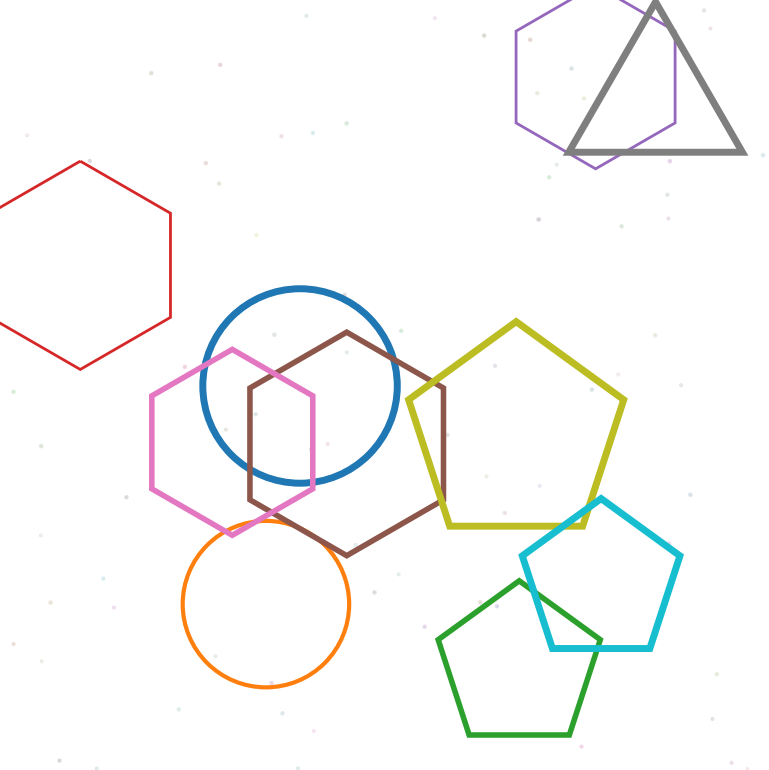[{"shape": "circle", "thickness": 2.5, "radius": 0.63, "center": [0.39, 0.499]}, {"shape": "circle", "thickness": 1.5, "radius": 0.54, "center": [0.345, 0.215]}, {"shape": "pentagon", "thickness": 2, "radius": 0.55, "center": [0.674, 0.135]}, {"shape": "hexagon", "thickness": 1, "radius": 0.68, "center": [0.104, 0.655]}, {"shape": "hexagon", "thickness": 1, "radius": 0.6, "center": [0.773, 0.9]}, {"shape": "hexagon", "thickness": 2, "radius": 0.73, "center": [0.45, 0.423]}, {"shape": "hexagon", "thickness": 2, "radius": 0.6, "center": [0.302, 0.426]}, {"shape": "triangle", "thickness": 2.5, "radius": 0.65, "center": [0.851, 0.867]}, {"shape": "pentagon", "thickness": 2.5, "radius": 0.73, "center": [0.67, 0.435]}, {"shape": "pentagon", "thickness": 2.5, "radius": 0.54, "center": [0.781, 0.245]}]